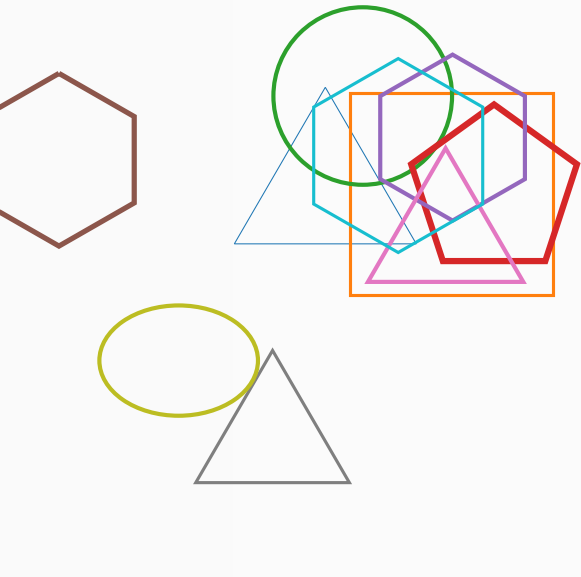[{"shape": "triangle", "thickness": 0.5, "radius": 0.9, "center": [0.56, 0.667]}, {"shape": "square", "thickness": 1.5, "radius": 0.88, "center": [0.777, 0.663]}, {"shape": "circle", "thickness": 2, "radius": 0.77, "center": [0.624, 0.833]}, {"shape": "pentagon", "thickness": 3, "radius": 0.75, "center": [0.85, 0.668]}, {"shape": "hexagon", "thickness": 2, "radius": 0.72, "center": [0.779, 0.761]}, {"shape": "hexagon", "thickness": 2.5, "radius": 0.75, "center": [0.101, 0.723]}, {"shape": "triangle", "thickness": 2, "radius": 0.77, "center": [0.767, 0.588]}, {"shape": "triangle", "thickness": 1.5, "radius": 0.76, "center": [0.469, 0.24]}, {"shape": "oval", "thickness": 2, "radius": 0.68, "center": [0.307, 0.375]}, {"shape": "hexagon", "thickness": 1.5, "radius": 0.84, "center": [0.685, 0.73]}]